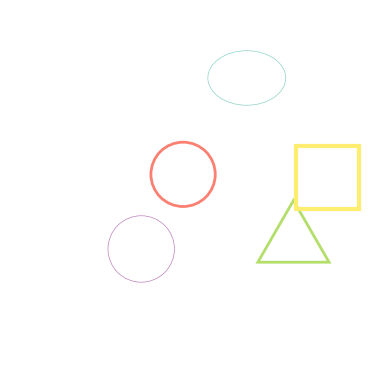[{"shape": "oval", "thickness": 0.5, "radius": 0.51, "center": [0.641, 0.797]}, {"shape": "circle", "thickness": 2, "radius": 0.42, "center": [0.476, 0.547]}, {"shape": "triangle", "thickness": 2, "radius": 0.53, "center": [0.762, 0.372]}, {"shape": "circle", "thickness": 0.5, "radius": 0.43, "center": [0.367, 0.353]}, {"shape": "square", "thickness": 3, "radius": 0.41, "center": [0.85, 0.539]}]